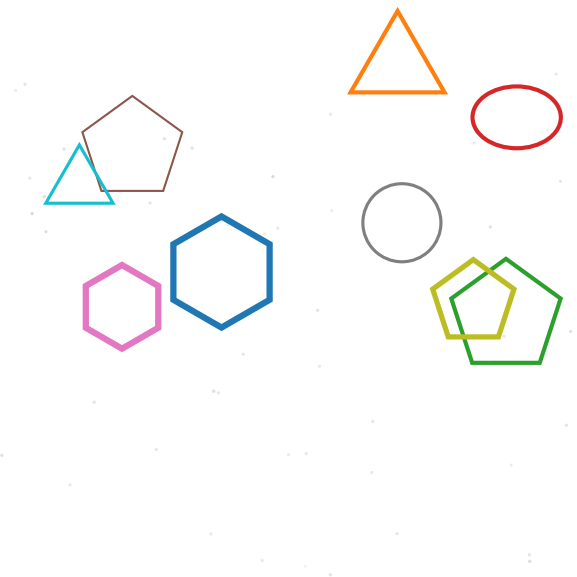[{"shape": "hexagon", "thickness": 3, "radius": 0.48, "center": [0.384, 0.528]}, {"shape": "triangle", "thickness": 2, "radius": 0.47, "center": [0.688, 0.886]}, {"shape": "pentagon", "thickness": 2, "radius": 0.5, "center": [0.876, 0.451]}, {"shape": "oval", "thickness": 2, "radius": 0.38, "center": [0.895, 0.796]}, {"shape": "pentagon", "thickness": 1, "radius": 0.45, "center": [0.229, 0.742]}, {"shape": "hexagon", "thickness": 3, "radius": 0.36, "center": [0.211, 0.468]}, {"shape": "circle", "thickness": 1.5, "radius": 0.34, "center": [0.696, 0.613]}, {"shape": "pentagon", "thickness": 2.5, "radius": 0.37, "center": [0.82, 0.476]}, {"shape": "triangle", "thickness": 1.5, "radius": 0.34, "center": [0.137, 0.681]}]